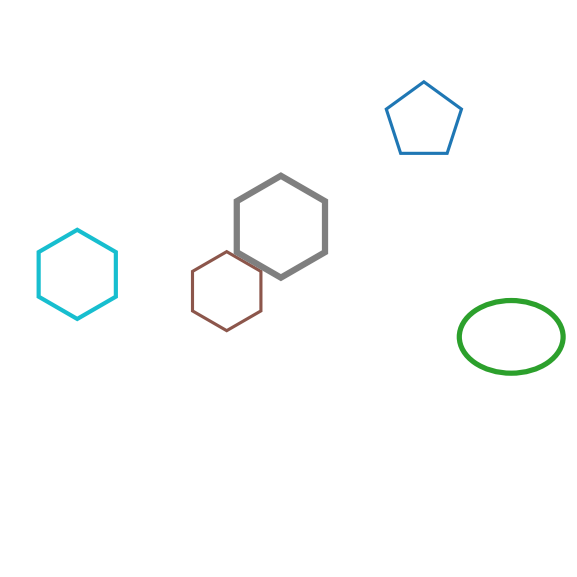[{"shape": "pentagon", "thickness": 1.5, "radius": 0.34, "center": [0.734, 0.789]}, {"shape": "oval", "thickness": 2.5, "radius": 0.45, "center": [0.885, 0.416]}, {"shape": "hexagon", "thickness": 1.5, "radius": 0.34, "center": [0.393, 0.495]}, {"shape": "hexagon", "thickness": 3, "radius": 0.44, "center": [0.486, 0.607]}, {"shape": "hexagon", "thickness": 2, "radius": 0.39, "center": [0.134, 0.524]}]